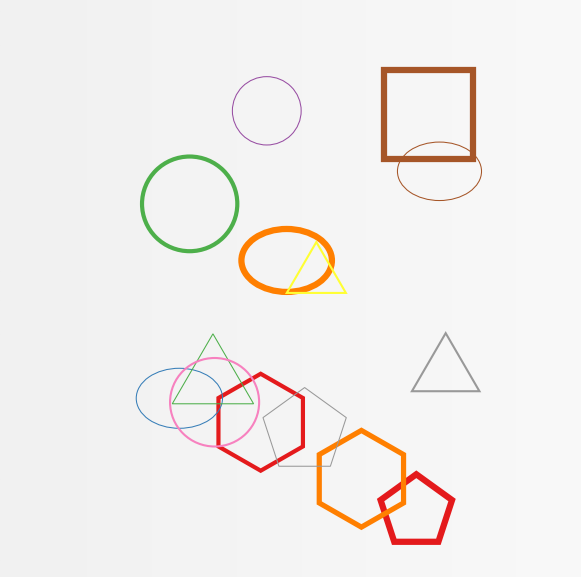[{"shape": "pentagon", "thickness": 3, "radius": 0.32, "center": [0.716, 0.113]}, {"shape": "hexagon", "thickness": 2, "radius": 0.42, "center": [0.449, 0.268]}, {"shape": "oval", "thickness": 0.5, "radius": 0.37, "center": [0.309, 0.309]}, {"shape": "circle", "thickness": 2, "radius": 0.41, "center": [0.326, 0.646]}, {"shape": "triangle", "thickness": 0.5, "radius": 0.4, "center": [0.366, 0.34]}, {"shape": "circle", "thickness": 0.5, "radius": 0.3, "center": [0.459, 0.807]}, {"shape": "oval", "thickness": 3, "radius": 0.39, "center": [0.493, 0.548]}, {"shape": "hexagon", "thickness": 2.5, "radius": 0.42, "center": [0.622, 0.17]}, {"shape": "triangle", "thickness": 1, "radius": 0.29, "center": [0.544, 0.521]}, {"shape": "oval", "thickness": 0.5, "radius": 0.36, "center": [0.756, 0.703]}, {"shape": "square", "thickness": 3, "radius": 0.38, "center": [0.737, 0.8]}, {"shape": "circle", "thickness": 1, "radius": 0.38, "center": [0.369, 0.303]}, {"shape": "triangle", "thickness": 1, "radius": 0.34, "center": [0.767, 0.355]}, {"shape": "pentagon", "thickness": 0.5, "radius": 0.38, "center": [0.524, 0.253]}]